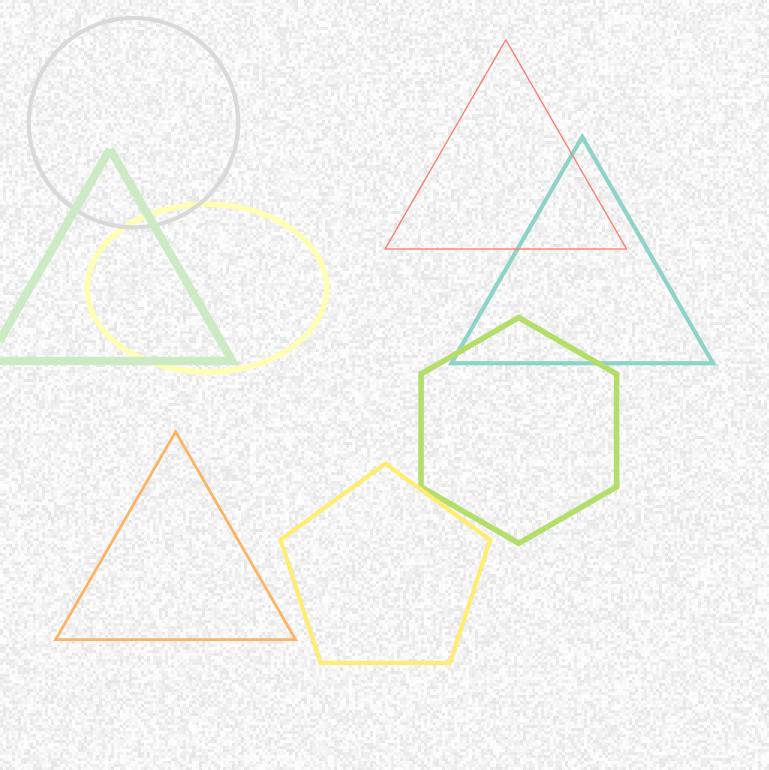[{"shape": "triangle", "thickness": 1.5, "radius": 0.98, "center": [0.756, 0.626]}, {"shape": "oval", "thickness": 2, "radius": 0.78, "center": [0.269, 0.626]}, {"shape": "triangle", "thickness": 0.5, "radius": 0.91, "center": [0.657, 0.767]}, {"shape": "triangle", "thickness": 1, "radius": 0.9, "center": [0.228, 0.259]}, {"shape": "hexagon", "thickness": 2, "radius": 0.73, "center": [0.674, 0.441]}, {"shape": "circle", "thickness": 1.5, "radius": 0.68, "center": [0.173, 0.841]}, {"shape": "triangle", "thickness": 3, "radius": 0.92, "center": [0.143, 0.623]}, {"shape": "pentagon", "thickness": 1.5, "radius": 0.72, "center": [0.5, 0.255]}]